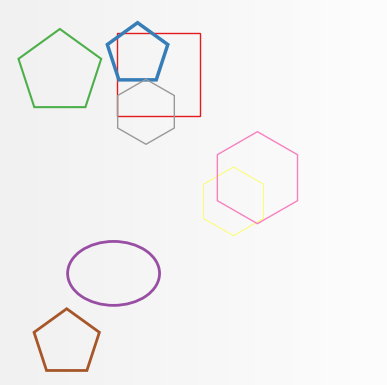[{"shape": "square", "thickness": 1, "radius": 0.54, "center": [0.409, 0.806]}, {"shape": "pentagon", "thickness": 2.5, "radius": 0.41, "center": [0.355, 0.859]}, {"shape": "pentagon", "thickness": 1.5, "radius": 0.56, "center": [0.154, 0.812]}, {"shape": "oval", "thickness": 2, "radius": 0.59, "center": [0.293, 0.29]}, {"shape": "hexagon", "thickness": 0.5, "radius": 0.45, "center": [0.603, 0.477]}, {"shape": "pentagon", "thickness": 2, "radius": 0.44, "center": [0.172, 0.109]}, {"shape": "hexagon", "thickness": 1, "radius": 0.6, "center": [0.664, 0.538]}, {"shape": "hexagon", "thickness": 1, "radius": 0.42, "center": [0.377, 0.71]}]